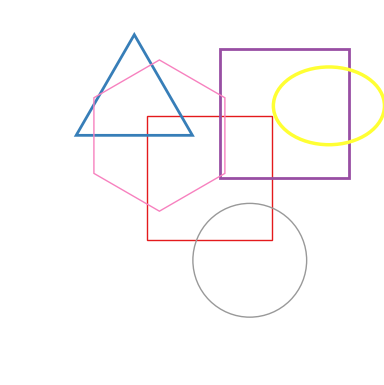[{"shape": "square", "thickness": 1, "radius": 0.81, "center": [0.545, 0.537]}, {"shape": "triangle", "thickness": 2, "radius": 0.87, "center": [0.349, 0.736]}, {"shape": "square", "thickness": 2, "radius": 0.84, "center": [0.739, 0.705]}, {"shape": "oval", "thickness": 2.5, "radius": 0.72, "center": [0.854, 0.725]}, {"shape": "hexagon", "thickness": 1, "radius": 0.98, "center": [0.414, 0.648]}, {"shape": "circle", "thickness": 1, "radius": 0.74, "center": [0.649, 0.324]}]